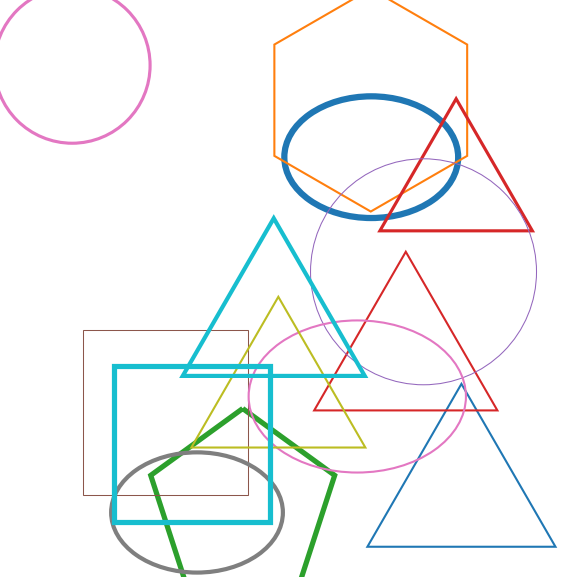[{"shape": "triangle", "thickness": 1, "radius": 0.94, "center": [0.799, 0.146]}, {"shape": "oval", "thickness": 3, "radius": 0.75, "center": [0.643, 0.727]}, {"shape": "hexagon", "thickness": 1, "radius": 0.96, "center": [0.642, 0.826]}, {"shape": "pentagon", "thickness": 2.5, "radius": 0.84, "center": [0.42, 0.124]}, {"shape": "triangle", "thickness": 1, "radius": 0.92, "center": [0.703, 0.38]}, {"shape": "triangle", "thickness": 1.5, "radius": 0.76, "center": [0.79, 0.676]}, {"shape": "circle", "thickness": 0.5, "radius": 0.98, "center": [0.733, 0.529]}, {"shape": "square", "thickness": 0.5, "radius": 0.71, "center": [0.286, 0.285]}, {"shape": "circle", "thickness": 1.5, "radius": 0.67, "center": [0.125, 0.886]}, {"shape": "oval", "thickness": 1, "radius": 0.94, "center": [0.619, 0.313]}, {"shape": "oval", "thickness": 2, "radius": 0.74, "center": [0.341, 0.112]}, {"shape": "triangle", "thickness": 1, "radius": 0.87, "center": [0.482, 0.311]}, {"shape": "triangle", "thickness": 2, "radius": 0.91, "center": [0.474, 0.439]}, {"shape": "square", "thickness": 2.5, "radius": 0.68, "center": [0.332, 0.23]}]